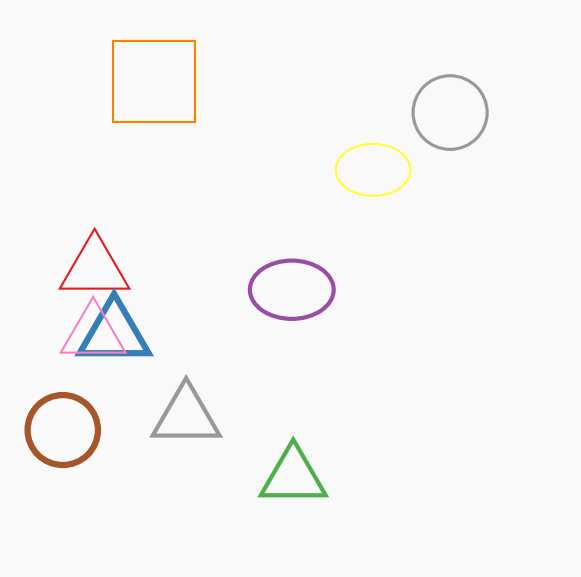[{"shape": "triangle", "thickness": 1, "radius": 0.35, "center": [0.163, 0.534]}, {"shape": "triangle", "thickness": 3, "radius": 0.34, "center": [0.196, 0.422]}, {"shape": "triangle", "thickness": 2, "radius": 0.32, "center": [0.505, 0.174]}, {"shape": "oval", "thickness": 2, "radius": 0.36, "center": [0.502, 0.497]}, {"shape": "square", "thickness": 1, "radius": 0.35, "center": [0.265, 0.858]}, {"shape": "oval", "thickness": 1, "radius": 0.32, "center": [0.642, 0.705]}, {"shape": "circle", "thickness": 3, "radius": 0.3, "center": [0.108, 0.254]}, {"shape": "triangle", "thickness": 1, "radius": 0.32, "center": [0.16, 0.421]}, {"shape": "circle", "thickness": 1.5, "radius": 0.32, "center": [0.774, 0.804]}, {"shape": "triangle", "thickness": 2, "radius": 0.33, "center": [0.32, 0.278]}]